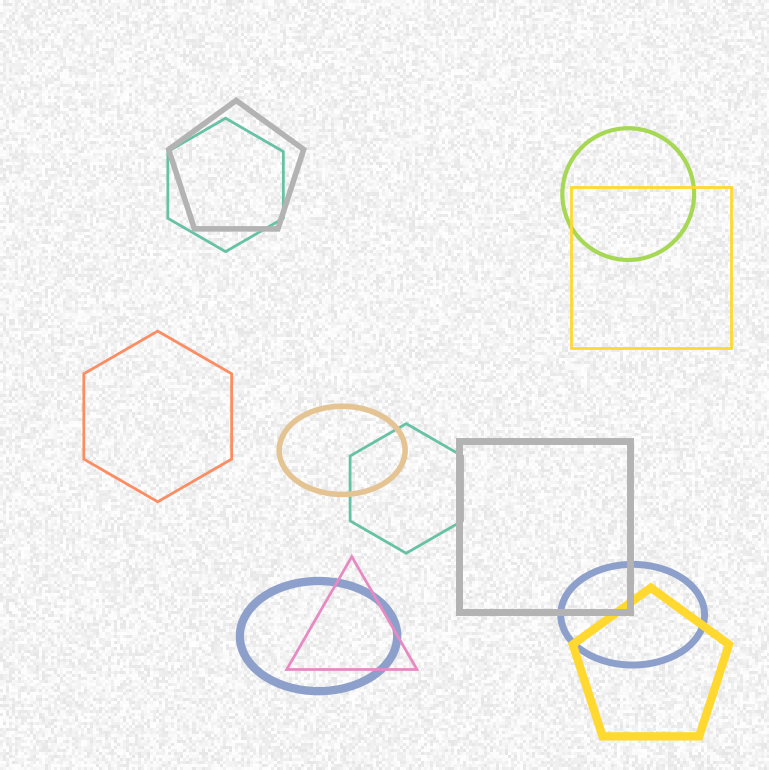[{"shape": "hexagon", "thickness": 1, "radius": 0.43, "center": [0.293, 0.76]}, {"shape": "hexagon", "thickness": 1, "radius": 0.42, "center": [0.528, 0.366]}, {"shape": "hexagon", "thickness": 1, "radius": 0.55, "center": [0.205, 0.459]}, {"shape": "oval", "thickness": 2.5, "radius": 0.47, "center": [0.822, 0.202]}, {"shape": "oval", "thickness": 3, "radius": 0.51, "center": [0.414, 0.174]}, {"shape": "triangle", "thickness": 1, "radius": 0.49, "center": [0.457, 0.179]}, {"shape": "circle", "thickness": 1.5, "radius": 0.43, "center": [0.816, 0.748]}, {"shape": "square", "thickness": 1, "radius": 0.52, "center": [0.845, 0.652]}, {"shape": "pentagon", "thickness": 3, "radius": 0.53, "center": [0.845, 0.13]}, {"shape": "oval", "thickness": 2, "radius": 0.41, "center": [0.444, 0.415]}, {"shape": "square", "thickness": 2.5, "radius": 0.55, "center": [0.707, 0.316]}, {"shape": "pentagon", "thickness": 2, "radius": 0.46, "center": [0.307, 0.777]}]